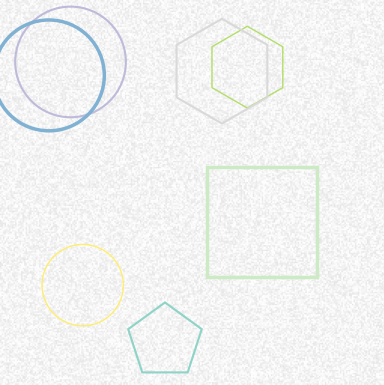[{"shape": "pentagon", "thickness": 1.5, "radius": 0.5, "center": [0.429, 0.114]}, {"shape": "circle", "thickness": 1.5, "radius": 0.72, "center": [0.183, 0.839]}, {"shape": "circle", "thickness": 2.5, "radius": 0.72, "center": [0.127, 0.804]}, {"shape": "hexagon", "thickness": 1, "radius": 0.53, "center": [0.643, 0.825]}, {"shape": "hexagon", "thickness": 1.5, "radius": 0.68, "center": [0.576, 0.815]}, {"shape": "square", "thickness": 2.5, "radius": 0.72, "center": [0.68, 0.423]}, {"shape": "circle", "thickness": 1, "radius": 0.53, "center": [0.215, 0.259]}]